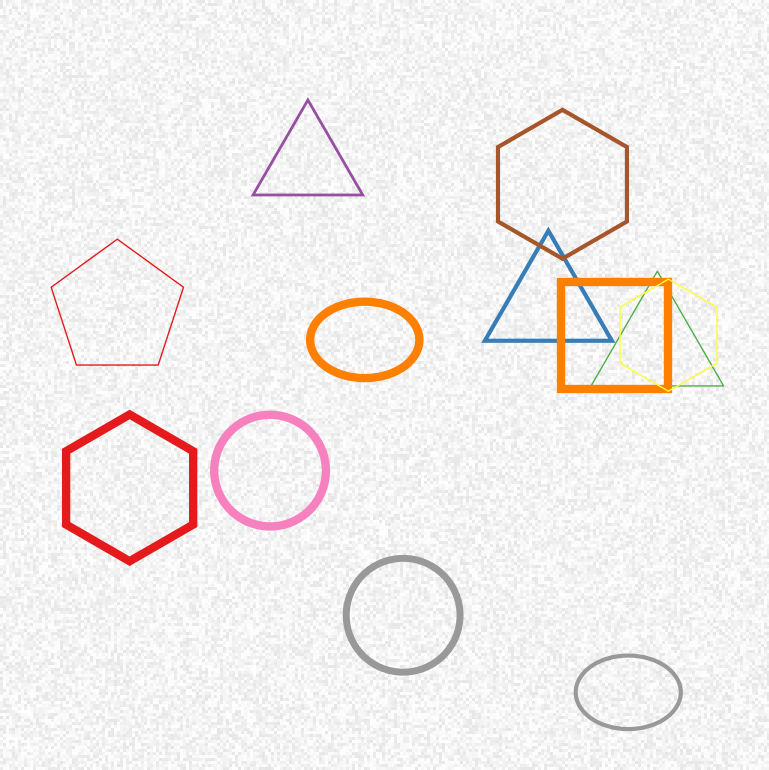[{"shape": "hexagon", "thickness": 3, "radius": 0.48, "center": [0.168, 0.366]}, {"shape": "pentagon", "thickness": 0.5, "radius": 0.45, "center": [0.152, 0.599]}, {"shape": "triangle", "thickness": 1.5, "radius": 0.48, "center": [0.712, 0.605]}, {"shape": "triangle", "thickness": 0.5, "radius": 0.5, "center": [0.854, 0.548]}, {"shape": "triangle", "thickness": 1, "radius": 0.41, "center": [0.4, 0.788]}, {"shape": "square", "thickness": 3, "radius": 0.35, "center": [0.798, 0.565]}, {"shape": "oval", "thickness": 3, "radius": 0.35, "center": [0.474, 0.559]}, {"shape": "hexagon", "thickness": 0.5, "radius": 0.36, "center": [0.868, 0.565]}, {"shape": "hexagon", "thickness": 1.5, "radius": 0.48, "center": [0.73, 0.761]}, {"shape": "circle", "thickness": 3, "radius": 0.36, "center": [0.351, 0.389]}, {"shape": "oval", "thickness": 1.5, "radius": 0.34, "center": [0.816, 0.101]}, {"shape": "circle", "thickness": 2.5, "radius": 0.37, "center": [0.524, 0.201]}]